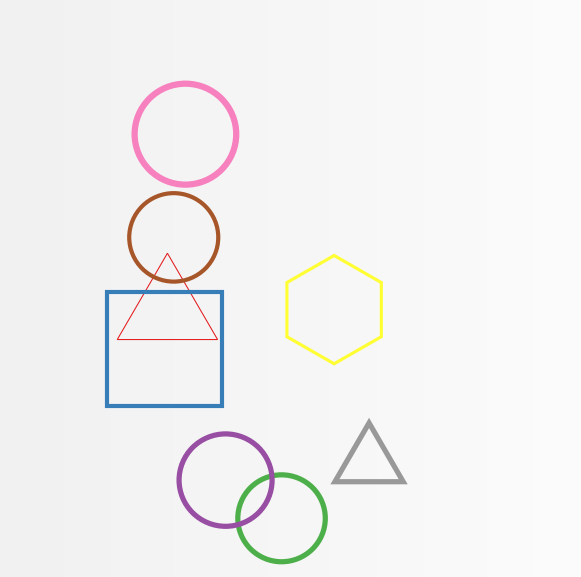[{"shape": "triangle", "thickness": 0.5, "radius": 0.5, "center": [0.288, 0.461]}, {"shape": "square", "thickness": 2, "radius": 0.49, "center": [0.282, 0.395]}, {"shape": "circle", "thickness": 2.5, "radius": 0.38, "center": [0.484, 0.102]}, {"shape": "circle", "thickness": 2.5, "radius": 0.4, "center": [0.388, 0.168]}, {"shape": "hexagon", "thickness": 1.5, "radius": 0.47, "center": [0.575, 0.463]}, {"shape": "circle", "thickness": 2, "radius": 0.38, "center": [0.299, 0.588]}, {"shape": "circle", "thickness": 3, "radius": 0.44, "center": [0.319, 0.767]}, {"shape": "triangle", "thickness": 2.5, "radius": 0.34, "center": [0.635, 0.199]}]